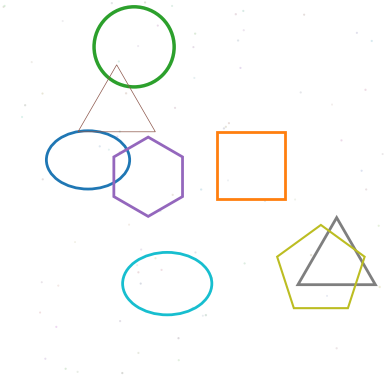[{"shape": "oval", "thickness": 2, "radius": 0.54, "center": [0.229, 0.585]}, {"shape": "square", "thickness": 2, "radius": 0.44, "center": [0.652, 0.57]}, {"shape": "circle", "thickness": 2.5, "radius": 0.52, "center": [0.348, 0.878]}, {"shape": "hexagon", "thickness": 2, "radius": 0.51, "center": [0.385, 0.541]}, {"shape": "triangle", "thickness": 0.5, "radius": 0.58, "center": [0.303, 0.716]}, {"shape": "triangle", "thickness": 2, "radius": 0.58, "center": [0.874, 0.319]}, {"shape": "pentagon", "thickness": 1.5, "radius": 0.6, "center": [0.833, 0.296]}, {"shape": "oval", "thickness": 2, "radius": 0.58, "center": [0.434, 0.263]}]